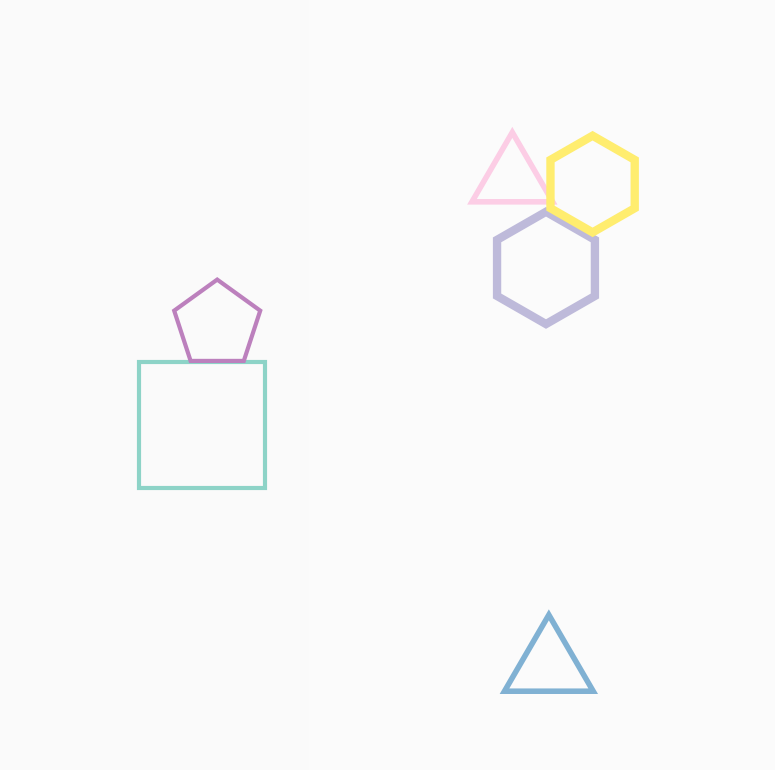[{"shape": "square", "thickness": 1.5, "radius": 0.41, "center": [0.261, 0.449]}, {"shape": "hexagon", "thickness": 3, "radius": 0.36, "center": [0.704, 0.652]}, {"shape": "triangle", "thickness": 2, "radius": 0.33, "center": [0.708, 0.135]}, {"shape": "triangle", "thickness": 2, "radius": 0.3, "center": [0.661, 0.768]}, {"shape": "pentagon", "thickness": 1.5, "radius": 0.29, "center": [0.28, 0.579]}, {"shape": "hexagon", "thickness": 3, "radius": 0.31, "center": [0.765, 0.761]}]